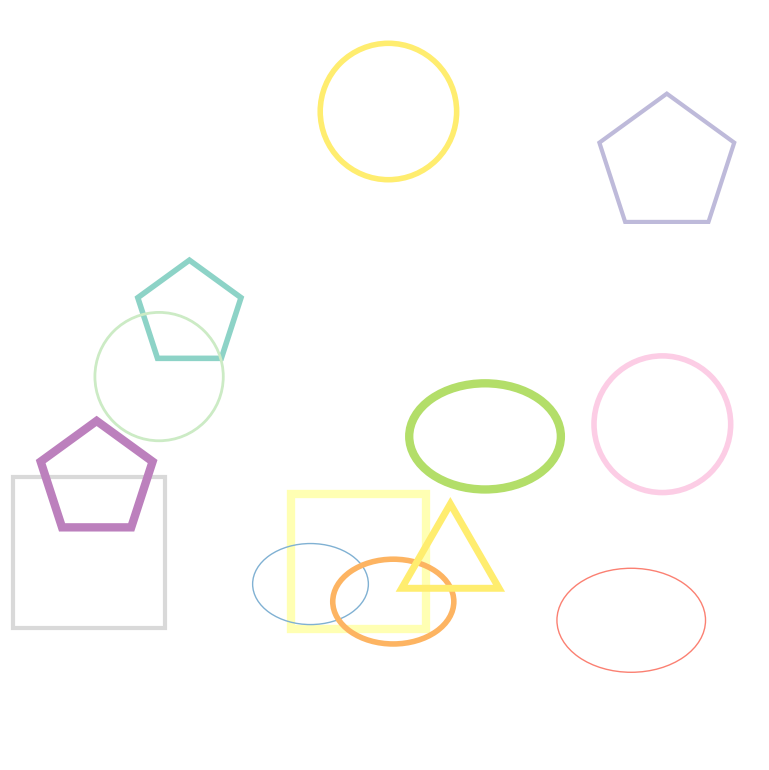[{"shape": "pentagon", "thickness": 2, "radius": 0.35, "center": [0.246, 0.592]}, {"shape": "square", "thickness": 3, "radius": 0.44, "center": [0.465, 0.271]}, {"shape": "pentagon", "thickness": 1.5, "radius": 0.46, "center": [0.866, 0.786]}, {"shape": "oval", "thickness": 0.5, "radius": 0.48, "center": [0.82, 0.194]}, {"shape": "oval", "thickness": 0.5, "radius": 0.38, "center": [0.403, 0.241]}, {"shape": "oval", "thickness": 2, "radius": 0.39, "center": [0.511, 0.219]}, {"shape": "oval", "thickness": 3, "radius": 0.49, "center": [0.63, 0.433]}, {"shape": "circle", "thickness": 2, "radius": 0.44, "center": [0.86, 0.449]}, {"shape": "square", "thickness": 1.5, "radius": 0.49, "center": [0.116, 0.282]}, {"shape": "pentagon", "thickness": 3, "radius": 0.38, "center": [0.125, 0.377]}, {"shape": "circle", "thickness": 1, "radius": 0.42, "center": [0.207, 0.511]}, {"shape": "triangle", "thickness": 2.5, "radius": 0.37, "center": [0.585, 0.272]}, {"shape": "circle", "thickness": 2, "radius": 0.44, "center": [0.504, 0.855]}]